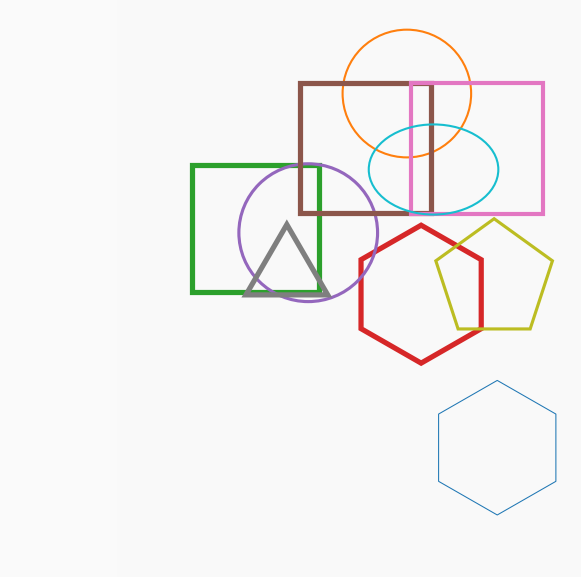[{"shape": "hexagon", "thickness": 0.5, "radius": 0.58, "center": [0.855, 0.224]}, {"shape": "circle", "thickness": 1, "radius": 0.55, "center": [0.7, 0.837]}, {"shape": "square", "thickness": 2.5, "radius": 0.55, "center": [0.439, 0.603]}, {"shape": "hexagon", "thickness": 2.5, "radius": 0.6, "center": [0.725, 0.49]}, {"shape": "circle", "thickness": 1.5, "radius": 0.6, "center": [0.53, 0.596]}, {"shape": "square", "thickness": 2.5, "radius": 0.56, "center": [0.629, 0.743]}, {"shape": "square", "thickness": 2, "radius": 0.57, "center": [0.821, 0.741]}, {"shape": "triangle", "thickness": 2.5, "radius": 0.41, "center": [0.493, 0.529]}, {"shape": "pentagon", "thickness": 1.5, "radius": 0.53, "center": [0.85, 0.515]}, {"shape": "oval", "thickness": 1, "radius": 0.56, "center": [0.746, 0.706]}]